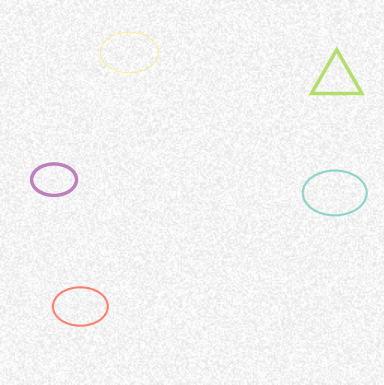[{"shape": "oval", "thickness": 1.5, "radius": 0.42, "center": [0.869, 0.499]}, {"shape": "oval", "thickness": 1.5, "radius": 0.36, "center": [0.209, 0.204]}, {"shape": "triangle", "thickness": 2.5, "radius": 0.38, "center": [0.875, 0.795]}, {"shape": "oval", "thickness": 2.5, "radius": 0.29, "center": [0.14, 0.533]}, {"shape": "oval", "thickness": 0.5, "radius": 0.38, "center": [0.336, 0.864]}]